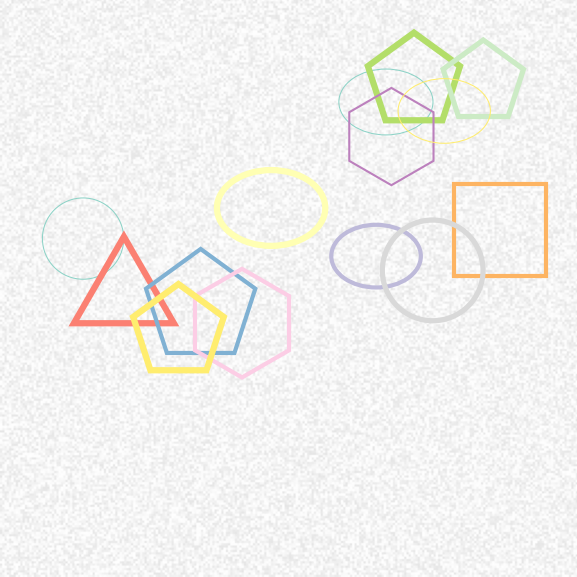[{"shape": "circle", "thickness": 0.5, "radius": 0.35, "center": [0.144, 0.586]}, {"shape": "oval", "thickness": 0.5, "radius": 0.41, "center": [0.668, 0.823]}, {"shape": "oval", "thickness": 3, "radius": 0.47, "center": [0.469, 0.639]}, {"shape": "oval", "thickness": 2, "radius": 0.39, "center": [0.651, 0.556]}, {"shape": "triangle", "thickness": 3, "radius": 0.5, "center": [0.215, 0.489]}, {"shape": "pentagon", "thickness": 2, "radius": 0.5, "center": [0.347, 0.468]}, {"shape": "square", "thickness": 2, "radius": 0.4, "center": [0.866, 0.6]}, {"shape": "pentagon", "thickness": 3, "radius": 0.42, "center": [0.717, 0.859]}, {"shape": "hexagon", "thickness": 2, "radius": 0.47, "center": [0.419, 0.44]}, {"shape": "circle", "thickness": 2.5, "radius": 0.44, "center": [0.749, 0.531]}, {"shape": "hexagon", "thickness": 1, "radius": 0.42, "center": [0.678, 0.763]}, {"shape": "pentagon", "thickness": 2.5, "radius": 0.37, "center": [0.837, 0.857]}, {"shape": "pentagon", "thickness": 3, "radius": 0.41, "center": [0.309, 0.425]}, {"shape": "oval", "thickness": 0.5, "radius": 0.4, "center": [0.769, 0.807]}]